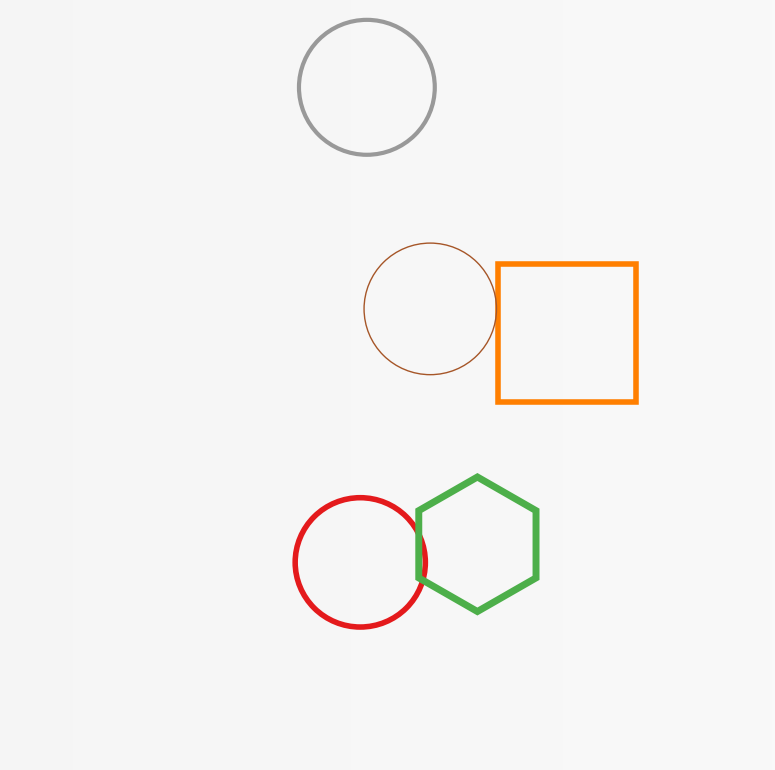[{"shape": "circle", "thickness": 2, "radius": 0.42, "center": [0.465, 0.27]}, {"shape": "hexagon", "thickness": 2.5, "radius": 0.44, "center": [0.616, 0.293]}, {"shape": "square", "thickness": 2, "radius": 0.45, "center": [0.732, 0.568]}, {"shape": "circle", "thickness": 0.5, "radius": 0.43, "center": [0.555, 0.599]}, {"shape": "circle", "thickness": 1.5, "radius": 0.44, "center": [0.473, 0.887]}]